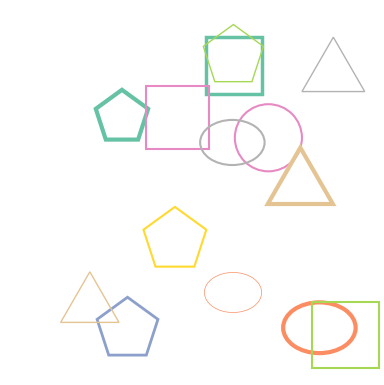[{"shape": "pentagon", "thickness": 3, "radius": 0.36, "center": [0.317, 0.695]}, {"shape": "square", "thickness": 2.5, "radius": 0.37, "center": [0.608, 0.83]}, {"shape": "oval", "thickness": 3, "radius": 0.47, "center": [0.83, 0.149]}, {"shape": "oval", "thickness": 0.5, "radius": 0.37, "center": [0.605, 0.24]}, {"shape": "pentagon", "thickness": 2, "radius": 0.42, "center": [0.331, 0.145]}, {"shape": "circle", "thickness": 1.5, "radius": 0.44, "center": [0.697, 0.642]}, {"shape": "square", "thickness": 1.5, "radius": 0.41, "center": [0.462, 0.695]}, {"shape": "square", "thickness": 1.5, "radius": 0.43, "center": [0.898, 0.13]}, {"shape": "pentagon", "thickness": 1, "radius": 0.41, "center": [0.606, 0.854]}, {"shape": "pentagon", "thickness": 1.5, "radius": 0.43, "center": [0.454, 0.377]}, {"shape": "triangle", "thickness": 3, "radius": 0.49, "center": [0.78, 0.519]}, {"shape": "triangle", "thickness": 1, "radius": 0.44, "center": [0.233, 0.206]}, {"shape": "triangle", "thickness": 1, "radius": 0.47, "center": [0.866, 0.809]}, {"shape": "oval", "thickness": 1.5, "radius": 0.42, "center": [0.604, 0.63]}]